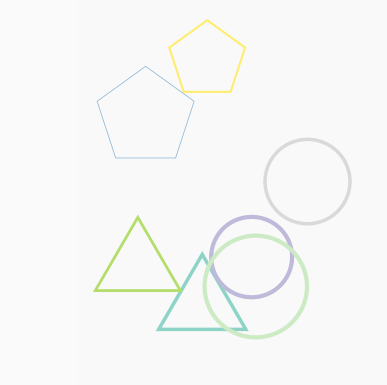[{"shape": "triangle", "thickness": 2.5, "radius": 0.65, "center": [0.522, 0.209]}, {"shape": "circle", "thickness": 3, "radius": 0.52, "center": [0.649, 0.332]}, {"shape": "pentagon", "thickness": 0.5, "radius": 0.66, "center": [0.376, 0.696]}, {"shape": "triangle", "thickness": 2, "radius": 0.63, "center": [0.356, 0.309]}, {"shape": "circle", "thickness": 2.5, "radius": 0.55, "center": [0.794, 0.528]}, {"shape": "circle", "thickness": 3, "radius": 0.66, "center": [0.66, 0.256]}, {"shape": "pentagon", "thickness": 1.5, "radius": 0.51, "center": [0.535, 0.845]}]